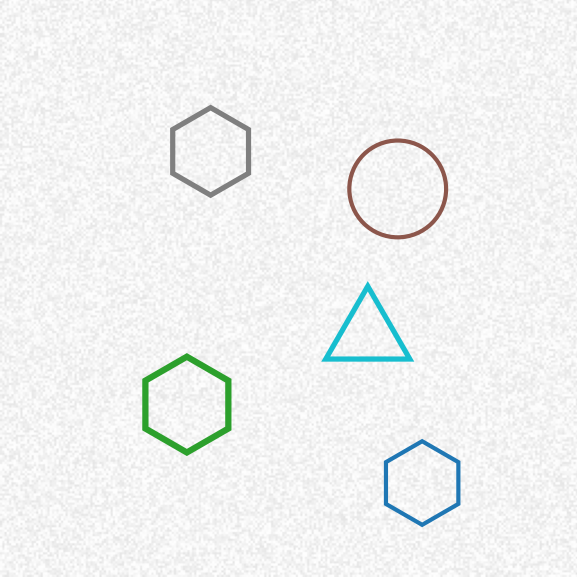[{"shape": "hexagon", "thickness": 2, "radius": 0.36, "center": [0.731, 0.163]}, {"shape": "hexagon", "thickness": 3, "radius": 0.41, "center": [0.324, 0.299]}, {"shape": "circle", "thickness": 2, "radius": 0.42, "center": [0.689, 0.672]}, {"shape": "hexagon", "thickness": 2.5, "radius": 0.38, "center": [0.365, 0.737]}, {"shape": "triangle", "thickness": 2.5, "radius": 0.42, "center": [0.637, 0.419]}]